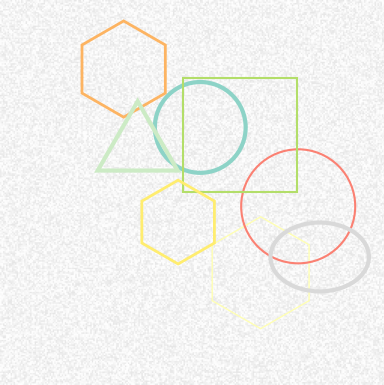[{"shape": "circle", "thickness": 3, "radius": 0.59, "center": [0.52, 0.669]}, {"shape": "hexagon", "thickness": 1, "radius": 0.73, "center": [0.677, 0.292]}, {"shape": "circle", "thickness": 1.5, "radius": 0.74, "center": [0.775, 0.464]}, {"shape": "hexagon", "thickness": 2, "radius": 0.62, "center": [0.321, 0.821]}, {"shape": "square", "thickness": 1.5, "radius": 0.74, "center": [0.624, 0.649]}, {"shape": "oval", "thickness": 3, "radius": 0.64, "center": [0.83, 0.333]}, {"shape": "triangle", "thickness": 3, "radius": 0.6, "center": [0.358, 0.617]}, {"shape": "hexagon", "thickness": 2, "radius": 0.54, "center": [0.463, 0.423]}]